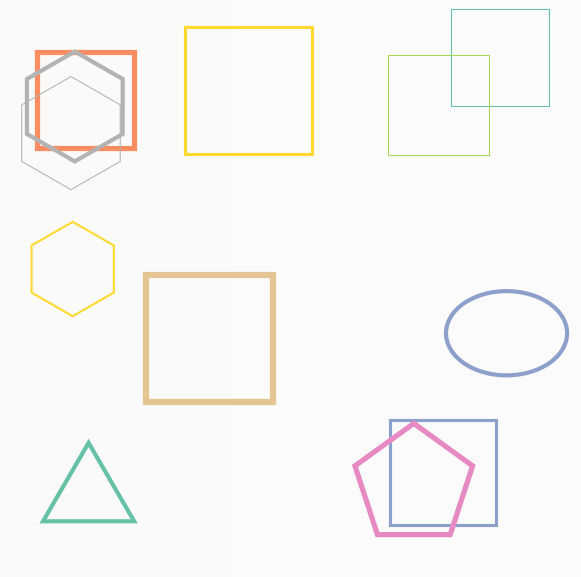[{"shape": "square", "thickness": 0.5, "radius": 0.42, "center": [0.86, 0.9]}, {"shape": "triangle", "thickness": 2, "radius": 0.45, "center": [0.152, 0.142]}, {"shape": "square", "thickness": 2.5, "radius": 0.42, "center": [0.147, 0.826]}, {"shape": "oval", "thickness": 2, "radius": 0.52, "center": [0.871, 0.422]}, {"shape": "square", "thickness": 1.5, "radius": 0.46, "center": [0.762, 0.181]}, {"shape": "pentagon", "thickness": 2.5, "radius": 0.53, "center": [0.712, 0.16]}, {"shape": "square", "thickness": 0.5, "radius": 0.43, "center": [0.754, 0.818]}, {"shape": "square", "thickness": 1.5, "radius": 0.55, "center": [0.427, 0.843]}, {"shape": "hexagon", "thickness": 1, "radius": 0.41, "center": [0.125, 0.533]}, {"shape": "square", "thickness": 3, "radius": 0.55, "center": [0.36, 0.413]}, {"shape": "hexagon", "thickness": 0.5, "radius": 0.49, "center": [0.122, 0.769]}, {"shape": "hexagon", "thickness": 2, "radius": 0.48, "center": [0.129, 0.815]}]